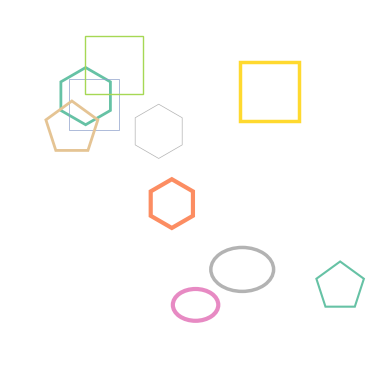[{"shape": "hexagon", "thickness": 2, "radius": 0.37, "center": [0.222, 0.75]}, {"shape": "pentagon", "thickness": 1.5, "radius": 0.32, "center": [0.883, 0.256]}, {"shape": "hexagon", "thickness": 3, "radius": 0.32, "center": [0.446, 0.471]}, {"shape": "square", "thickness": 0.5, "radius": 0.33, "center": [0.244, 0.729]}, {"shape": "oval", "thickness": 3, "radius": 0.3, "center": [0.508, 0.208]}, {"shape": "square", "thickness": 1, "radius": 0.37, "center": [0.296, 0.831]}, {"shape": "square", "thickness": 2.5, "radius": 0.38, "center": [0.701, 0.763]}, {"shape": "pentagon", "thickness": 2, "radius": 0.35, "center": [0.187, 0.667]}, {"shape": "hexagon", "thickness": 0.5, "radius": 0.35, "center": [0.412, 0.659]}, {"shape": "oval", "thickness": 2.5, "radius": 0.41, "center": [0.629, 0.3]}]